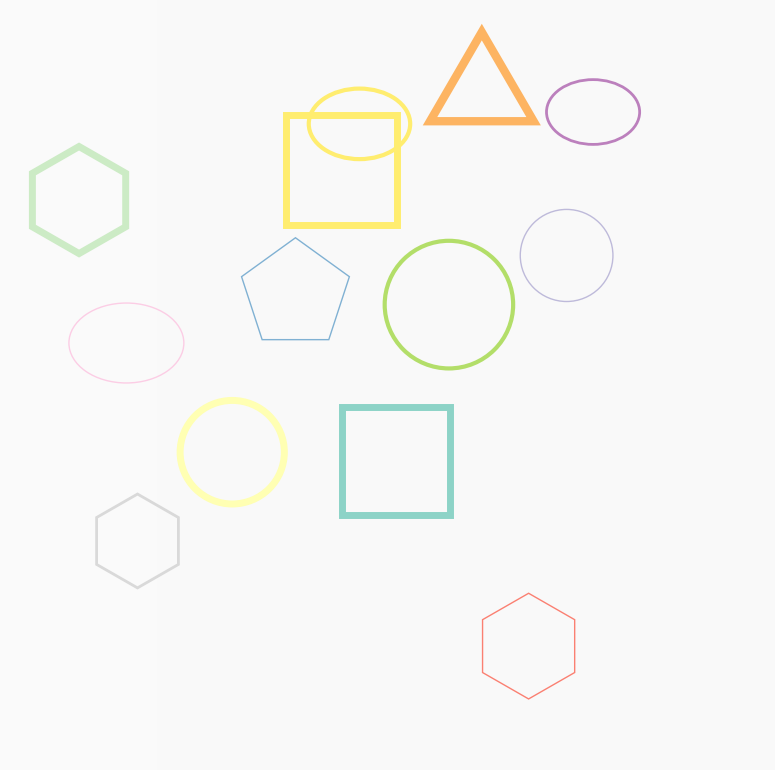[{"shape": "square", "thickness": 2.5, "radius": 0.35, "center": [0.511, 0.401]}, {"shape": "circle", "thickness": 2.5, "radius": 0.34, "center": [0.3, 0.413]}, {"shape": "circle", "thickness": 0.5, "radius": 0.3, "center": [0.731, 0.668]}, {"shape": "hexagon", "thickness": 0.5, "radius": 0.34, "center": [0.682, 0.161]}, {"shape": "pentagon", "thickness": 0.5, "radius": 0.37, "center": [0.381, 0.618]}, {"shape": "triangle", "thickness": 3, "radius": 0.39, "center": [0.622, 0.881]}, {"shape": "circle", "thickness": 1.5, "radius": 0.41, "center": [0.579, 0.604]}, {"shape": "oval", "thickness": 0.5, "radius": 0.37, "center": [0.163, 0.555]}, {"shape": "hexagon", "thickness": 1, "radius": 0.3, "center": [0.177, 0.297]}, {"shape": "oval", "thickness": 1, "radius": 0.3, "center": [0.765, 0.855]}, {"shape": "hexagon", "thickness": 2.5, "radius": 0.35, "center": [0.102, 0.74]}, {"shape": "oval", "thickness": 1.5, "radius": 0.33, "center": [0.464, 0.839]}, {"shape": "square", "thickness": 2.5, "radius": 0.36, "center": [0.441, 0.78]}]